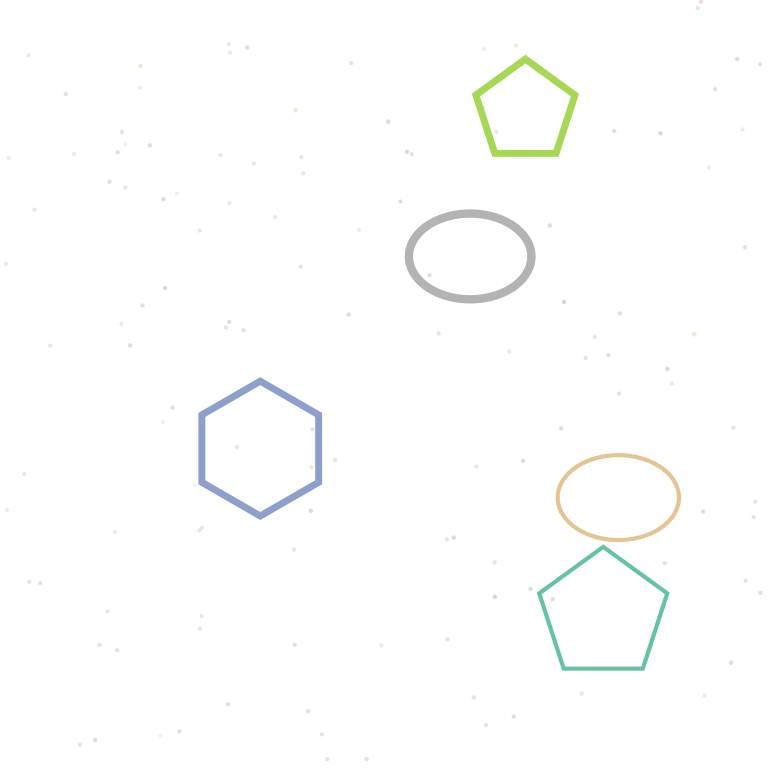[{"shape": "pentagon", "thickness": 1.5, "radius": 0.44, "center": [0.783, 0.202]}, {"shape": "hexagon", "thickness": 2.5, "radius": 0.44, "center": [0.338, 0.417]}, {"shape": "pentagon", "thickness": 2.5, "radius": 0.34, "center": [0.682, 0.856]}, {"shape": "oval", "thickness": 1.5, "radius": 0.39, "center": [0.803, 0.354]}, {"shape": "oval", "thickness": 3, "radius": 0.4, "center": [0.611, 0.667]}]